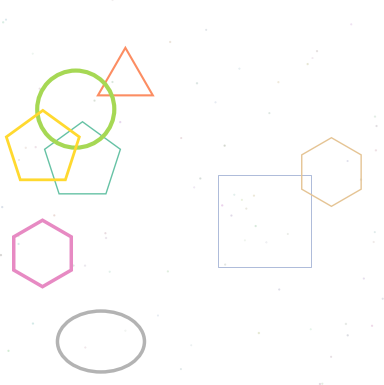[{"shape": "pentagon", "thickness": 1, "radius": 0.52, "center": [0.214, 0.58]}, {"shape": "triangle", "thickness": 1.5, "radius": 0.41, "center": [0.326, 0.793]}, {"shape": "square", "thickness": 0.5, "radius": 0.6, "center": [0.687, 0.426]}, {"shape": "hexagon", "thickness": 2.5, "radius": 0.43, "center": [0.11, 0.342]}, {"shape": "circle", "thickness": 3, "radius": 0.5, "center": [0.197, 0.717]}, {"shape": "pentagon", "thickness": 2, "radius": 0.5, "center": [0.111, 0.614]}, {"shape": "hexagon", "thickness": 1, "radius": 0.45, "center": [0.861, 0.553]}, {"shape": "oval", "thickness": 2.5, "radius": 0.57, "center": [0.262, 0.113]}]